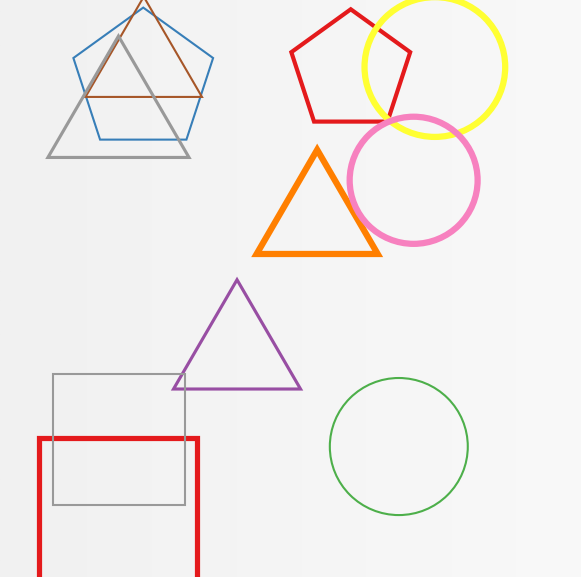[{"shape": "square", "thickness": 2.5, "radius": 0.68, "center": [0.203, 0.104]}, {"shape": "pentagon", "thickness": 2, "radius": 0.54, "center": [0.603, 0.876]}, {"shape": "pentagon", "thickness": 1, "radius": 0.63, "center": [0.246, 0.86]}, {"shape": "circle", "thickness": 1, "radius": 0.59, "center": [0.686, 0.226]}, {"shape": "triangle", "thickness": 1.5, "radius": 0.63, "center": [0.408, 0.389]}, {"shape": "triangle", "thickness": 3, "radius": 0.6, "center": [0.546, 0.619]}, {"shape": "circle", "thickness": 3, "radius": 0.61, "center": [0.748, 0.883]}, {"shape": "triangle", "thickness": 1, "radius": 0.58, "center": [0.247, 0.889]}, {"shape": "circle", "thickness": 3, "radius": 0.55, "center": [0.712, 0.687]}, {"shape": "triangle", "thickness": 1.5, "radius": 0.7, "center": [0.204, 0.797]}, {"shape": "square", "thickness": 1, "radius": 0.57, "center": [0.205, 0.238]}]